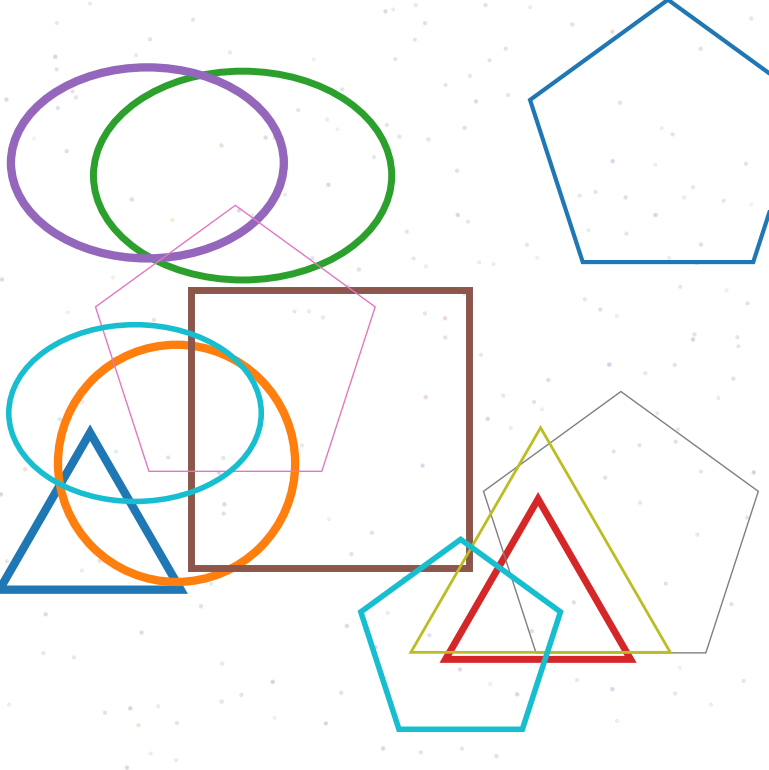[{"shape": "triangle", "thickness": 3, "radius": 0.68, "center": [0.117, 0.302]}, {"shape": "pentagon", "thickness": 1.5, "radius": 0.94, "center": [0.868, 0.812]}, {"shape": "circle", "thickness": 3, "radius": 0.77, "center": [0.229, 0.398]}, {"shape": "oval", "thickness": 2.5, "radius": 0.97, "center": [0.315, 0.772]}, {"shape": "triangle", "thickness": 2.5, "radius": 0.69, "center": [0.699, 0.213]}, {"shape": "oval", "thickness": 3, "radius": 0.89, "center": [0.191, 0.788]}, {"shape": "square", "thickness": 2.5, "radius": 0.9, "center": [0.428, 0.443]}, {"shape": "pentagon", "thickness": 0.5, "radius": 0.95, "center": [0.306, 0.542]}, {"shape": "pentagon", "thickness": 0.5, "radius": 0.94, "center": [0.806, 0.304]}, {"shape": "triangle", "thickness": 1, "radius": 0.97, "center": [0.702, 0.25]}, {"shape": "oval", "thickness": 2, "radius": 0.82, "center": [0.175, 0.464]}, {"shape": "pentagon", "thickness": 2, "radius": 0.68, "center": [0.598, 0.163]}]